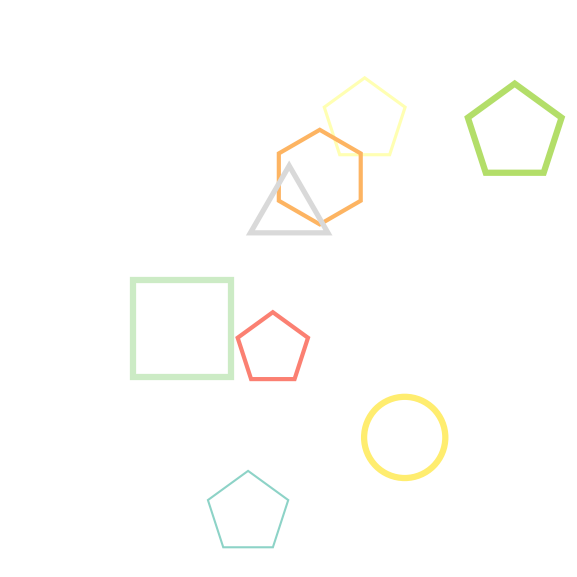[{"shape": "pentagon", "thickness": 1, "radius": 0.37, "center": [0.43, 0.111]}, {"shape": "pentagon", "thickness": 1.5, "radius": 0.37, "center": [0.631, 0.791]}, {"shape": "pentagon", "thickness": 2, "radius": 0.32, "center": [0.472, 0.394]}, {"shape": "hexagon", "thickness": 2, "radius": 0.41, "center": [0.554, 0.693]}, {"shape": "pentagon", "thickness": 3, "radius": 0.43, "center": [0.891, 0.769]}, {"shape": "triangle", "thickness": 2.5, "radius": 0.39, "center": [0.501, 0.635]}, {"shape": "square", "thickness": 3, "radius": 0.42, "center": [0.315, 0.431]}, {"shape": "circle", "thickness": 3, "radius": 0.35, "center": [0.701, 0.242]}]